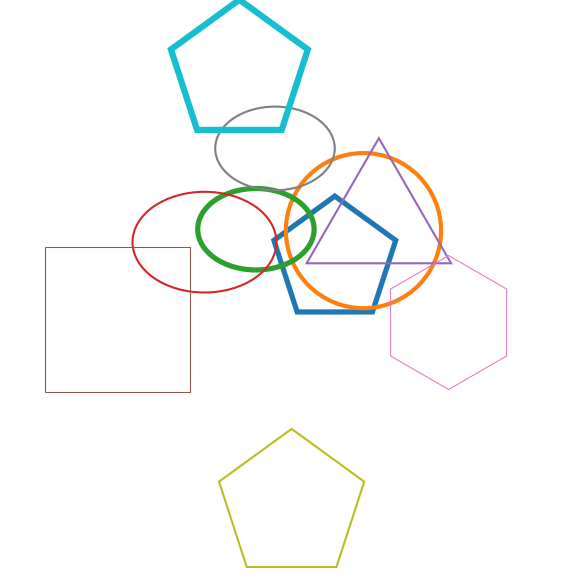[{"shape": "pentagon", "thickness": 2.5, "radius": 0.55, "center": [0.58, 0.549]}, {"shape": "circle", "thickness": 2, "radius": 0.67, "center": [0.629, 0.6]}, {"shape": "oval", "thickness": 2.5, "radius": 0.5, "center": [0.443, 0.602]}, {"shape": "oval", "thickness": 1, "radius": 0.62, "center": [0.354, 0.58]}, {"shape": "triangle", "thickness": 1, "radius": 0.72, "center": [0.656, 0.615]}, {"shape": "square", "thickness": 0.5, "radius": 0.63, "center": [0.203, 0.446]}, {"shape": "hexagon", "thickness": 0.5, "radius": 0.58, "center": [0.777, 0.441]}, {"shape": "oval", "thickness": 1, "radius": 0.52, "center": [0.476, 0.742]}, {"shape": "pentagon", "thickness": 1, "radius": 0.66, "center": [0.505, 0.124]}, {"shape": "pentagon", "thickness": 3, "radius": 0.62, "center": [0.415, 0.875]}]